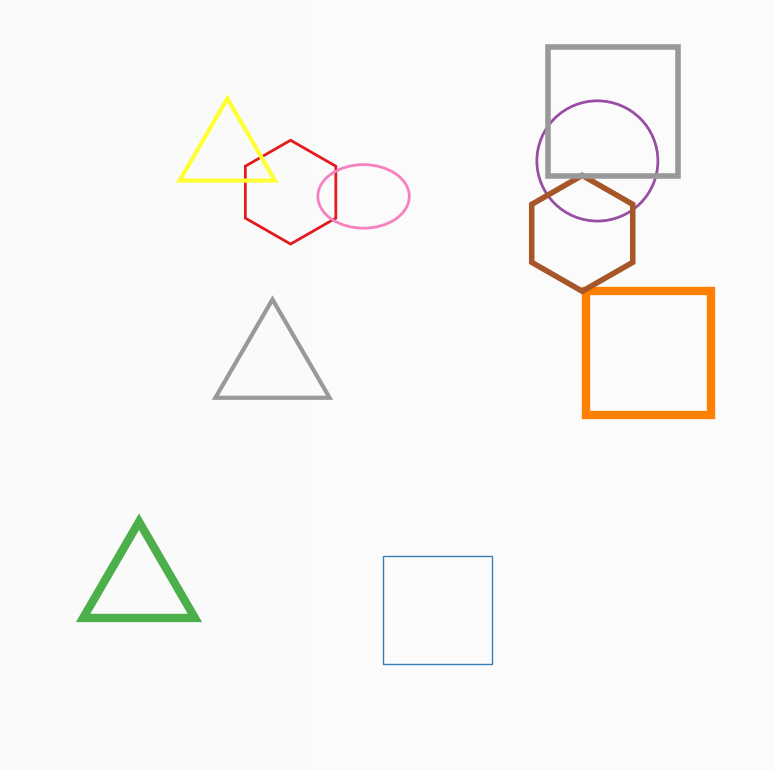[{"shape": "hexagon", "thickness": 1, "radius": 0.34, "center": [0.375, 0.75]}, {"shape": "square", "thickness": 0.5, "radius": 0.35, "center": [0.564, 0.208]}, {"shape": "triangle", "thickness": 3, "radius": 0.42, "center": [0.179, 0.239]}, {"shape": "circle", "thickness": 1, "radius": 0.39, "center": [0.771, 0.791]}, {"shape": "square", "thickness": 3, "radius": 0.4, "center": [0.837, 0.542]}, {"shape": "triangle", "thickness": 1.5, "radius": 0.36, "center": [0.293, 0.801]}, {"shape": "hexagon", "thickness": 2, "radius": 0.38, "center": [0.751, 0.697]}, {"shape": "oval", "thickness": 1, "radius": 0.29, "center": [0.469, 0.745]}, {"shape": "triangle", "thickness": 1.5, "radius": 0.43, "center": [0.352, 0.526]}, {"shape": "square", "thickness": 2, "radius": 0.42, "center": [0.791, 0.855]}]